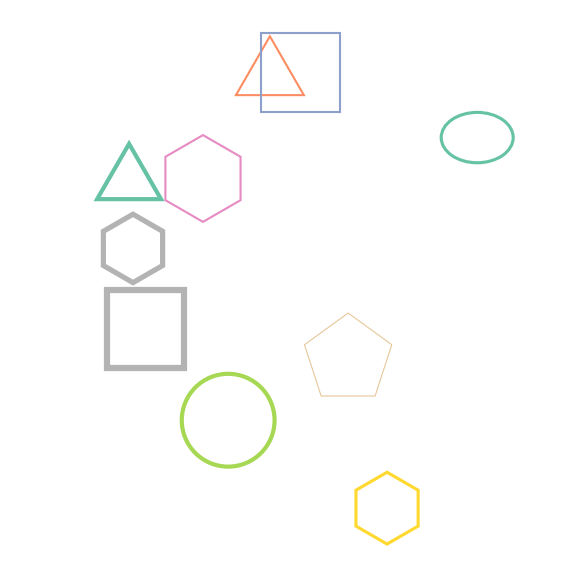[{"shape": "oval", "thickness": 1.5, "radius": 0.31, "center": [0.826, 0.761]}, {"shape": "triangle", "thickness": 2, "radius": 0.32, "center": [0.223, 0.686]}, {"shape": "triangle", "thickness": 1, "radius": 0.34, "center": [0.467, 0.868]}, {"shape": "square", "thickness": 1, "radius": 0.34, "center": [0.52, 0.874]}, {"shape": "hexagon", "thickness": 1, "radius": 0.38, "center": [0.351, 0.69]}, {"shape": "circle", "thickness": 2, "radius": 0.4, "center": [0.395, 0.271]}, {"shape": "hexagon", "thickness": 1.5, "radius": 0.31, "center": [0.67, 0.119]}, {"shape": "pentagon", "thickness": 0.5, "radius": 0.4, "center": [0.603, 0.378]}, {"shape": "hexagon", "thickness": 2.5, "radius": 0.3, "center": [0.23, 0.569]}, {"shape": "square", "thickness": 3, "radius": 0.34, "center": [0.252, 0.429]}]